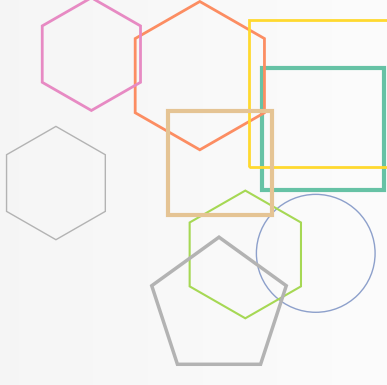[{"shape": "square", "thickness": 3, "radius": 0.79, "center": [0.833, 0.665]}, {"shape": "hexagon", "thickness": 2, "radius": 0.96, "center": [0.516, 0.804]}, {"shape": "circle", "thickness": 1, "radius": 0.77, "center": [0.815, 0.342]}, {"shape": "hexagon", "thickness": 2, "radius": 0.73, "center": [0.236, 0.859]}, {"shape": "hexagon", "thickness": 1.5, "radius": 0.83, "center": [0.633, 0.339]}, {"shape": "square", "thickness": 2, "radius": 0.96, "center": [0.834, 0.758]}, {"shape": "square", "thickness": 3, "radius": 0.67, "center": [0.569, 0.576]}, {"shape": "hexagon", "thickness": 1, "radius": 0.74, "center": [0.144, 0.525]}, {"shape": "pentagon", "thickness": 2.5, "radius": 0.91, "center": [0.565, 0.201]}]